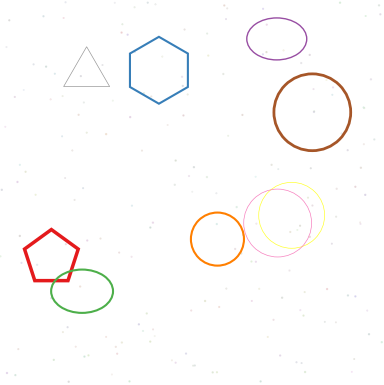[{"shape": "pentagon", "thickness": 2.5, "radius": 0.37, "center": [0.133, 0.33]}, {"shape": "hexagon", "thickness": 1.5, "radius": 0.43, "center": [0.413, 0.818]}, {"shape": "oval", "thickness": 1.5, "radius": 0.4, "center": [0.213, 0.244]}, {"shape": "oval", "thickness": 1, "radius": 0.39, "center": [0.719, 0.899]}, {"shape": "circle", "thickness": 1.5, "radius": 0.34, "center": [0.565, 0.379]}, {"shape": "circle", "thickness": 0.5, "radius": 0.43, "center": [0.758, 0.441]}, {"shape": "circle", "thickness": 2, "radius": 0.5, "center": [0.811, 0.708]}, {"shape": "circle", "thickness": 0.5, "radius": 0.44, "center": [0.721, 0.421]}, {"shape": "triangle", "thickness": 0.5, "radius": 0.35, "center": [0.225, 0.81]}]